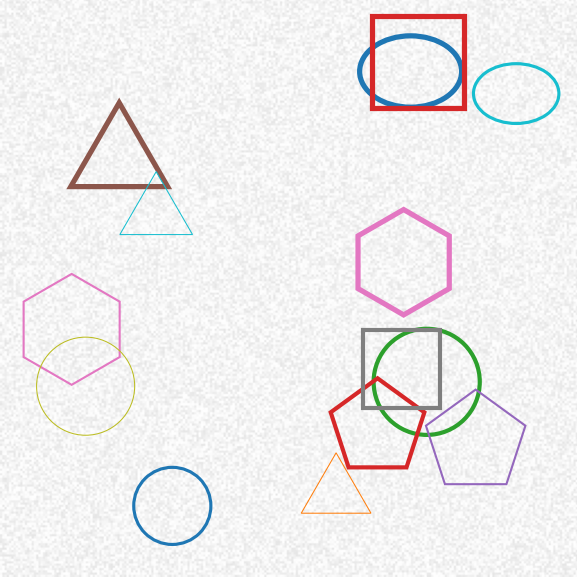[{"shape": "circle", "thickness": 1.5, "radius": 0.33, "center": [0.298, 0.123]}, {"shape": "oval", "thickness": 2.5, "radius": 0.44, "center": [0.711, 0.875]}, {"shape": "triangle", "thickness": 0.5, "radius": 0.35, "center": [0.582, 0.145]}, {"shape": "circle", "thickness": 2, "radius": 0.46, "center": [0.739, 0.338]}, {"shape": "pentagon", "thickness": 2, "radius": 0.43, "center": [0.654, 0.259]}, {"shape": "square", "thickness": 2.5, "radius": 0.4, "center": [0.723, 0.892]}, {"shape": "pentagon", "thickness": 1, "radius": 0.45, "center": [0.824, 0.234]}, {"shape": "triangle", "thickness": 2.5, "radius": 0.48, "center": [0.206, 0.724]}, {"shape": "hexagon", "thickness": 2.5, "radius": 0.46, "center": [0.699, 0.545]}, {"shape": "hexagon", "thickness": 1, "radius": 0.48, "center": [0.124, 0.429]}, {"shape": "square", "thickness": 2, "radius": 0.34, "center": [0.695, 0.361]}, {"shape": "circle", "thickness": 0.5, "radius": 0.42, "center": [0.148, 0.33]}, {"shape": "oval", "thickness": 1.5, "radius": 0.37, "center": [0.894, 0.837]}, {"shape": "triangle", "thickness": 0.5, "radius": 0.36, "center": [0.27, 0.629]}]